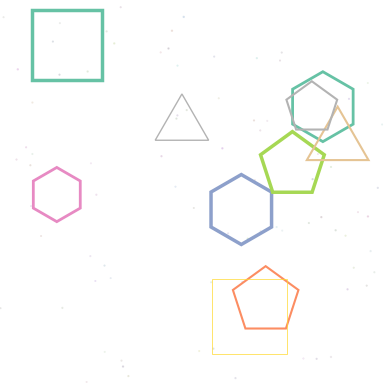[{"shape": "square", "thickness": 2.5, "radius": 0.45, "center": [0.175, 0.883]}, {"shape": "hexagon", "thickness": 2, "radius": 0.45, "center": [0.839, 0.723]}, {"shape": "pentagon", "thickness": 1.5, "radius": 0.45, "center": [0.69, 0.219]}, {"shape": "hexagon", "thickness": 2.5, "radius": 0.45, "center": [0.627, 0.456]}, {"shape": "hexagon", "thickness": 2, "radius": 0.35, "center": [0.148, 0.495]}, {"shape": "pentagon", "thickness": 2.5, "radius": 0.44, "center": [0.76, 0.571]}, {"shape": "square", "thickness": 0.5, "radius": 0.49, "center": [0.648, 0.178]}, {"shape": "triangle", "thickness": 1.5, "radius": 0.46, "center": [0.877, 0.63]}, {"shape": "triangle", "thickness": 1, "radius": 0.4, "center": [0.473, 0.676]}, {"shape": "pentagon", "thickness": 1.5, "radius": 0.35, "center": [0.81, 0.72]}]